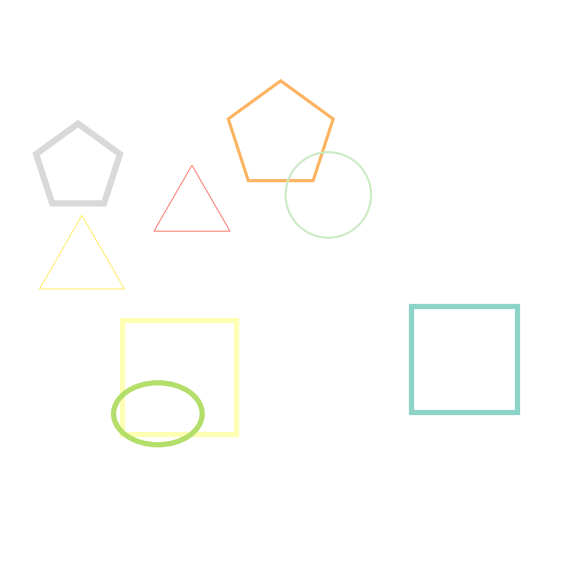[{"shape": "square", "thickness": 2.5, "radius": 0.46, "center": [0.804, 0.378]}, {"shape": "square", "thickness": 2.5, "radius": 0.5, "center": [0.31, 0.346]}, {"shape": "triangle", "thickness": 0.5, "radius": 0.38, "center": [0.332, 0.637]}, {"shape": "pentagon", "thickness": 1.5, "radius": 0.48, "center": [0.486, 0.764]}, {"shape": "oval", "thickness": 2.5, "radius": 0.38, "center": [0.273, 0.283]}, {"shape": "pentagon", "thickness": 3, "radius": 0.38, "center": [0.135, 0.709]}, {"shape": "circle", "thickness": 1, "radius": 0.37, "center": [0.569, 0.662]}, {"shape": "triangle", "thickness": 0.5, "radius": 0.42, "center": [0.142, 0.541]}]